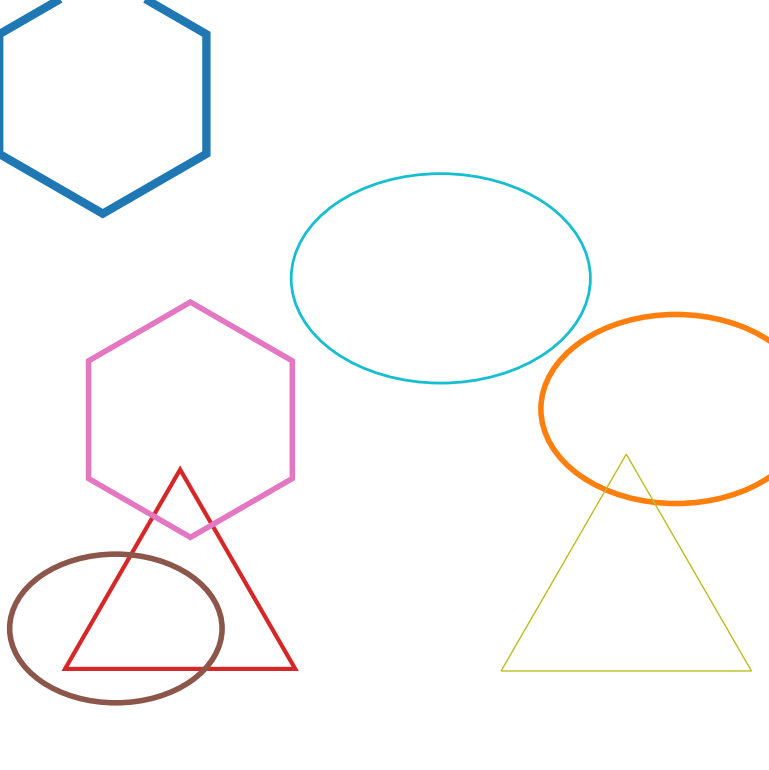[{"shape": "hexagon", "thickness": 3, "radius": 0.78, "center": [0.134, 0.878]}, {"shape": "oval", "thickness": 2, "radius": 0.88, "center": [0.878, 0.469]}, {"shape": "triangle", "thickness": 1.5, "radius": 0.86, "center": [0.234, 0.218]}, {"shape": "oval", "thickness": 2, "radius": 0.69, "center": [0.15, 0.184]}, {"shape": "hexagon", "thickness": 2, "radius": 0.76, "center": [0.247, 0.455]}, {"shape": "triangle", "thickness": 0.5, "radius": 0.94, "center": [0.813, 0.222]}, {"shape": "oval", "thickness": 1, "radius": 0.97, "center": [0.572, 0.638]}]